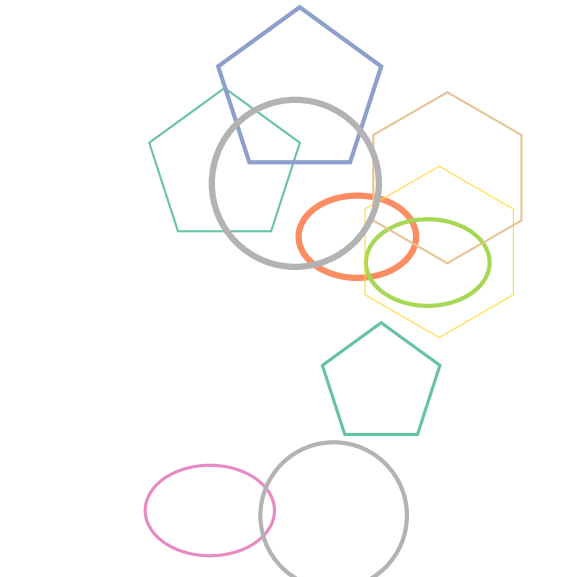[{"shape": "pentagon", "thickness": 1.5, "radius": 0.54, "center": [0.66, 0.333]}, {"shape": "pentagon", "thickness": 1, "radius": 0.69, "center": [0.389, 0.71]}, {"shape": "oval", "thickness": 3, "radius": 0.51, "center": [0.619, 0.589]}, {"shape": "pentagon", "thickness": 2, "radius": 0.74, "center": [0.519, 0.838]}, {"shape": "oval", "thickness": 1.5, "radius": 0.56, "center": [0.363, 0.115]}, {"shape": "oval", "thickness": 2, "radius": 0.54, "center": [0.741, 0.545]}, {"shape": "hexagon", "thickness": 0.5, "radius": 0.74, "center": [0.761, 0.563]}, {"shape": "hexagon", "thickness": 1, "radius": 0.74, "center": [0.775, 0.691]}, {"shape": "circle", "thickness": 3, "radius": 0.72, "center": [0.511, 0.682]}, {"shape": "circle", "thickness": 2, "radius": 0.63, "center": [0.578, 0.106]}]